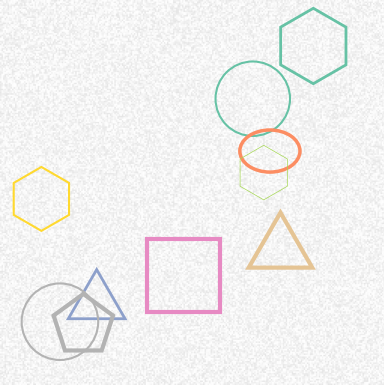[{"shape": "circle", "thickness": 1.5, "radius": 0.48, "center": [0.657, 0.744]}, {"shape": "hexagon", "thickness": 2, "radius": 0.49, "center": [0.814, 0.881]}, {"shape": "oval", "thickness": 2.5, "radius": 0.39, "center": [0.701, 0.608]}, {"shape": "triangle", "thickness": 2, "radius": 0.43, "center": [0.251, 0.215]}, {"shape": "square", "thickness": 3, "radius": 0.47, "center": [0.477, 0.284]}, {"shape": "hexagon", "thickness": 0.5, "radius": 0.35, "center": [0.685, 0.552]}, {"shape": "hexagon", "thickness": 1.5, "radius": 0.41, "center": [0.107, 0.483]}, {"shape": "triangle", "thickness": 3, "radius": 0.48, "center": [0.729, 0.353]}, {"shape": "pentagon", "thickness": 3, "radius": 0.41, "center": [0.216, 0.155]}, {"shape": "circle", "thickness": 1.5, "radius": 0.5, "center": [0.156, 0.164]}]